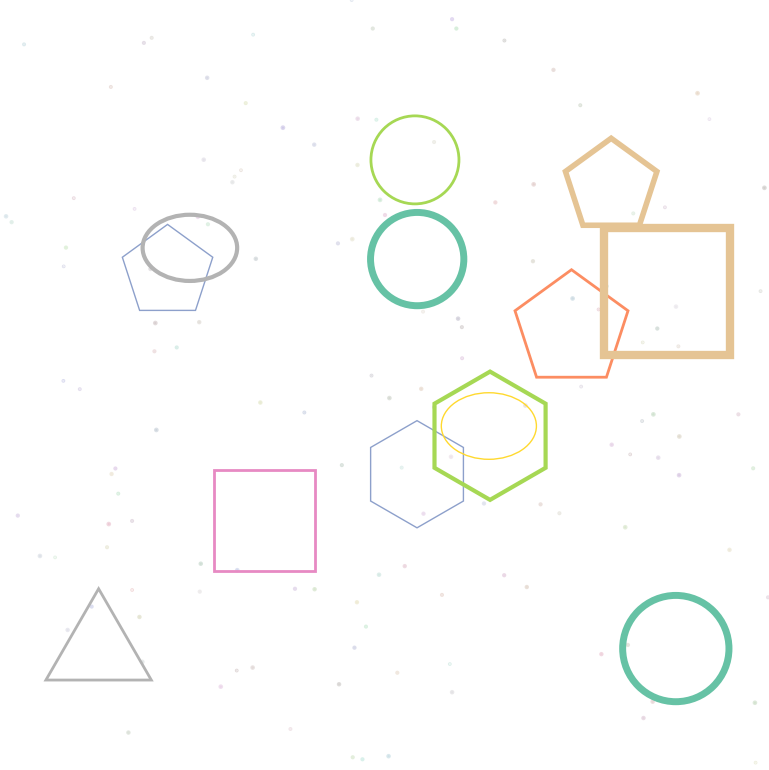[{"shape": "circle", "thickness": 2.5, "radius": 0.35, "center": [0.878, 0.158]}, {"shape": "circle", "thickness": 2.5, "radius": 0.3, "center": [0.542, 0.664]}, {"shape": "pentagon", "thickness": 1, "radius": 0.39, "center": [0.742, 0.573]}, {"shape": "pentagon", "thickness": 0.5, "radius": 0.31, "center": [0.218, 0.647]}, {"shape": "hexagon", "thickness": 0.5, "radius": 0.35, "center": [0.542, 0.384]}, {"shape": "square", "thickness": 1, "radius": 0.33, "center": [0.344, 0.323]}, {"shape": "circle", "thickness": 1, "radius": 0.29, "center": [0.539, 0.792]}, {"shape": "hexagon", "thickness": 1.5, "radius": 0.42, "center": [0.636, 0.434]}, {"shape": "oval", "thickness": 0.5, "radius": 0.31, "center": [0.635, 0.447]}, {"shape": "pentagon", "thickness": 2, "radius": 0.31, "center": [0.794, 0.758]}, {"shape": "square", "thickness": 3, "radius": 0.41, "center": [0.866, 0.621]}, {"shape": "triangle", "thickness": 1, "radius": 0.4, "center": [0.128, 0.156]}, {"shape": "oval", "thickness": 1.5, "radius": 0.31, "center": [0.247, 0.678]}]